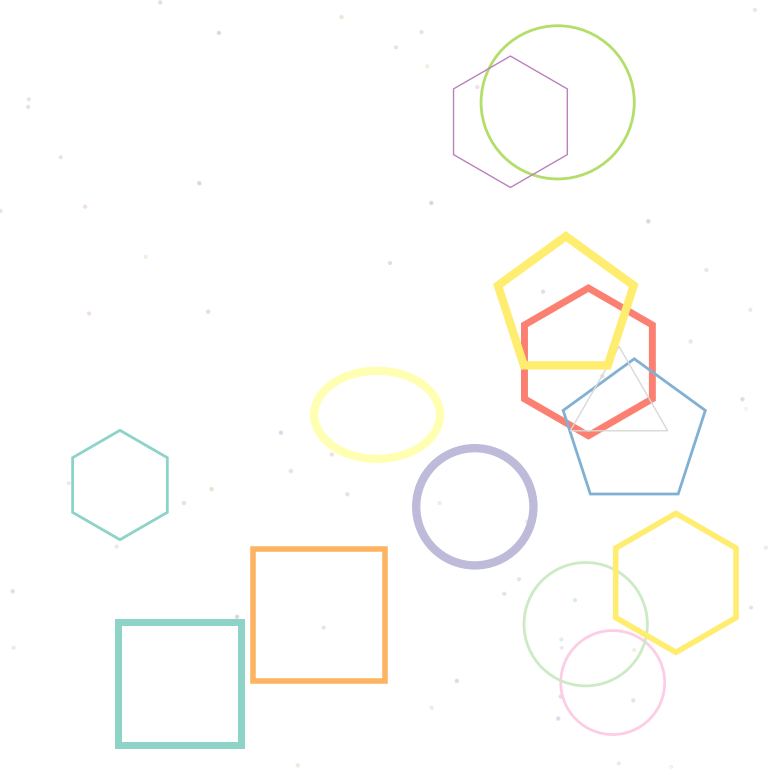[{"shape": "square", "thickness": 2.5, "radius": 0.4, "center": [0.233, 0.112]}, {"shape": "hexagon", "thickness": 1, "radius": 0.36, "center": [0.156, 0.37]}, {"shape": "oval", "thickness": 3, "radius": 0.41, "center": [0.49, 0.461]}, {"shape": "circle", "thickness": 3, "radius": 0.38, "center": [0.617, 0.342]}, {"shape": "hexagon", "thickness": 2.5, "radius": 0.48, "center": [0.764, 0.53]}, {"shape": "pentagon", "thickness": 1, "radius": 0.49, "center": [0.824, 0.437]}, {"shape": "square", "thickness": 2, "radius": 0.43, "center": [0.414, 0.201]}, {"shape": "circle", "thickness": 1, "radius": 0.5, "center": [0.724, 0.867]}, {"shape": "circle", "thickness": 1, "radius": 0.34, "center": [0.796, 0.114]}, {"shape": "triangle", "thickness": 0.5, "radius": 0.37, "center": [0.804, 0.477]}, {"shape": "hexagon", "thickness": 0.5, "radius": 0.43, "center": [0.663, 0.842]}, {"shape": "circle", "thickness": 1, "radius": 0.4, "center": [0.761, 0.189]}, {"shape": "hexagon", "thickness": 2, "radius": 0.45, "center": [0.878, 0.243]}, {"shape": "pentagon", "thickness": 3, "radius": 0.46, "center": [0.735, 0.601]}]